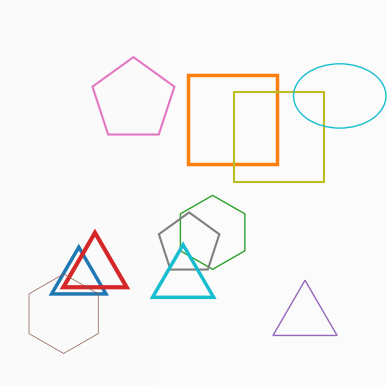[{"shape": "triangle", "thickness": 2.5, "radius": 0.4, "center": [0.203, 0.277]}, {"shape": "square", "thickness": 2.5, "radius": 0.57, "center": [0.599, 0.69]}, {"shape": "hexagon", "thickness": 1, "radius": 0.48, "center": [0.549, 0.396]}, {"shape": "triangle", "thickness": 3, "radius": 0.47, "center": [0.245, 0.301]}, {"shape": "triangle", "thickness": 1, "radius": 0.48, "center": [0.787, 0.177]}, {"shape": "hexagon", "thickness": 0.5, "radius": 0.52, "center": [0.164, 0.185]}, {"shape": "pentagon", "thickness": 1.5, "radius": 0.56, "center": [0.344, 0.741]}, {"shape": "pentagon", "thickness": 1.5, "radius": 0.41, "center": [0.488, 0.366]}, {"shape": "square", "thickness": 1.5, "radius": 0.58, "center": [0.72, 0.645]}, {"shape": "oval", "thickness": 1, "radius": 0.6, "center": [0.877, 0.751]}, {"shape": "triangle", "thickness": 2.5, "radius": 0.46, "center": [0.472, 0.273]}]